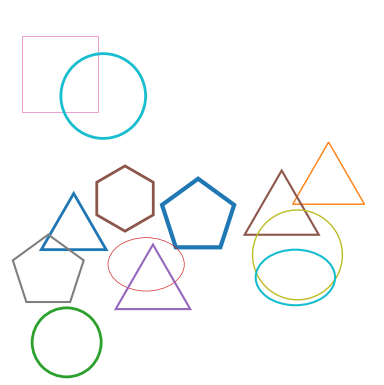[{"shape": "triangle", "thickness": 2, "radius": 0.49, "center": [0.191, 0.4]}, {"shape": "pentagon", "thickness": 3, "radius": 0.49, "center": [0.515, 0.437]}, {"shape": "triangle", "thickness": 1, "radius": 0.54, "center": [0.853, 0.523]}, {"shape": "circle", "thickness": 2, "radius": 0.45, "center": [0.173, 0.111]}, {"shape": "oval", "thickness": 0.5, "radius": 0.5, "center": [0.38, 0.313]}, {"shape": "triangle", "thickness": 1.5, "radius": 0.56, "center": [0.397, 0.253]}, {"shape": "hexagon", "thickness": 2, "radius": 0.42, "center": [0.325, 0.484]}, {"shape": "triangle", "thickness": 1.5, "radius": 0.56, "center": [0.732, 0.446]}, {"shape": "square", "thickness": 0.5, "radius": 0.5, "center": [0.156, 0.808]}, {"shape": "pentagon", "thickness": 1.5, "radius": 0.48, "center": [0.125, 0.294]}, {"shape": "circle", "thickness": 1, "radius": 0.58, "center": [0.773, 0.338]}, {"shape": "circle", "thickness": 2, "radius": 0.55, "center": [0.268, 0.751]}, {"shape": "oval", "thickness": 1.5, "radius": 0.52, "center": [0.767, 0.279]}]